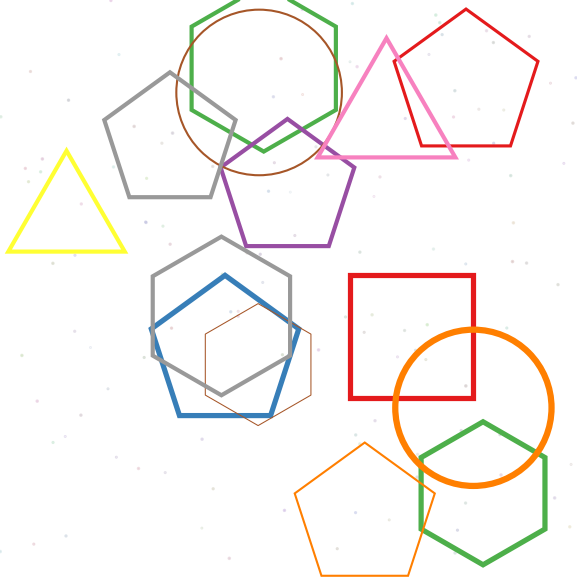[{"shape": "square", "thickness": 2.5, "radius": 0.53, "center": [0.713, 0.416]}, {"shape": "pentagon", "thickness": 1.5, "radius": 0.65, "center": [0.807, 0.852]}, {"shape": "pentagon", "thickness": 2.5, "radius": 0.67, "center": [0.39, 0.388]}, {"shape": "hexagon", "thickness": 2.5, "radius": 0.62, "center": [0.836, 0.145]}, {"shape": "hexagon", "thickness": 2, "radius": 0.72, "center": [0.457, 0.881]}, {"shape": "pentagon", "thickness": 2, "radius": 0.61, "center": [0.498, 0.671]}, {"shape": "pentagon", "thickness": 1, "radius": 0.64, "center": [0.632, 0.105]}, {"shape": "circle", "thickness": 3, "radius": 0.68, "center": [0.82, 0.293]}, {"shape": "triangle", "thickness": 2, "radius": 0.58, "center": [0.115, 0.622]}, {"shape": "hexagon", "thickness": 0.5, "radius": 0.53, "center": [0.447, 0.368]}, {"shape": "circle", "thickness": 1, "radius": 0.72, "center": [0.449, 0.839]}, {"shape": "triangle", "thickness": 2, "radius": 0.69, "center": [0.669, 0.795]}, {"shape": "pentagon", "thickness": 2, "radius": 0.6, "center": [0.294, 0.754]}, {"shape": "hexagon", "thickness": 2, "radius": 0.69, "center": [0.383, 0.452]}]